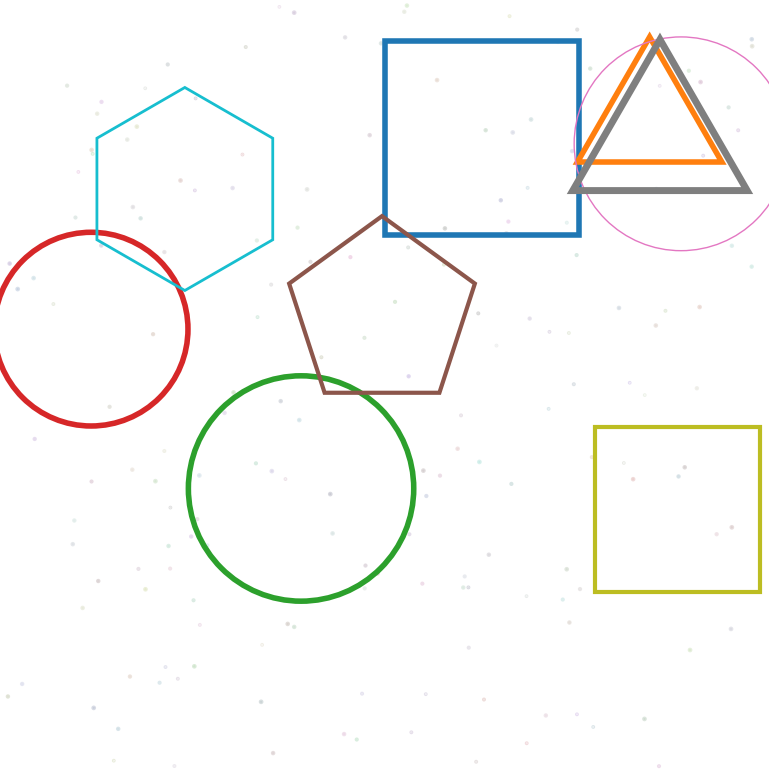[{"shape": "square", "thickness": 2, "radius": 0.63, "center": [0.626, 0.821]}, {"shape": "triangle", "thickness": 2, "radius": 0.54, "center": [0.844, 0.844]}, {"shape": "circle", "thickness": 2, "radius": 0.73, "center": [0.391, 0.366]}, {"shape": "circle", "thickness": 2, "radius": 0.63, "center": [0.118, 0.573]}, {"shape": "pentagon", "thickness": 1.5, "radius": 0.63, "center": [0.496, 0.593]}, {"shape": "circle", "thickness": 0.5, "radius": 0.69, "center": [0.884, 0.813]}, {"shape": "triangle", "thickness": 2.5, "radius": 0.65, "center": [0.857, 0.818]}, {"shape": "square", "thickness": 1.5, "radius": 0.54, "center": [0.88, 0.339]}, {"shape": "hexagon", "thickness": 1, "radius": 0.66, "center": [0.24, 0.755]}]